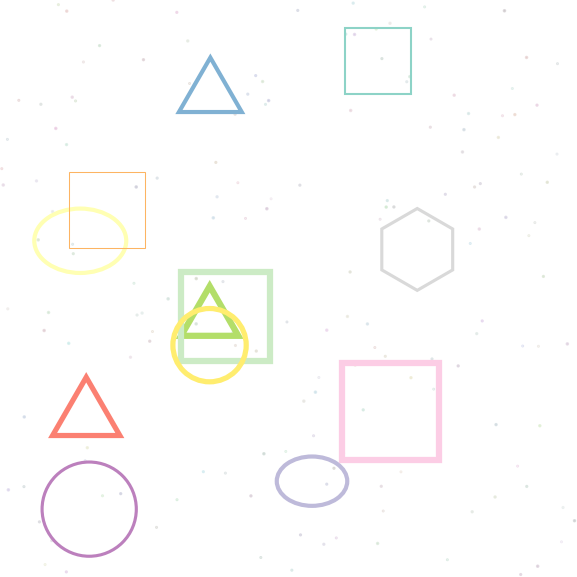[{"shape": "square", "thickness": 1, "radius": 0.29, "center": [0.655, 0.893]}, {"shape": "oval", "thickness": 2, "radius": 0.4, "center": [0.139, 0.582]}, {"shape": "oval", "thickness": 2, "radius": 0.31, "center": [0.54, 0.166]}, {"shape": "triangle", "thickness": 2.5, "radius": 0.34, "center": [0.149, 0.279]}, {"shape": "triangle", "thickness": 2, "radius": 0.31, "center": [0.364, 0.837]}, {"shape": "square", "thickness": 0.5, "radius": 0.33, "center": [0.185, 0.636]}, {"shape": "triangle", "thickness": 3, "radius": 0.29, "center": [0.363, 0.446]}, {"shape": "square", "thickness": 3, "radius": 0.42, "center": [0.676, 0.287]}, {"shape": "hexagon", "thickness": 1.5, "radius": 0.35, "center": [0.722, 0.567]}, {"shape": "circle", "thickness": 1.5, "radius": 0.41, "center": [0.154, 0.118]}, {"shape": "square", "thickness": 3, "radius": 0.39, "center": [0.391, 0.451]}, {"shape": "circle", "thickness": 2.5, "radius": 0.32, "center": [0.363, 0.401]}]